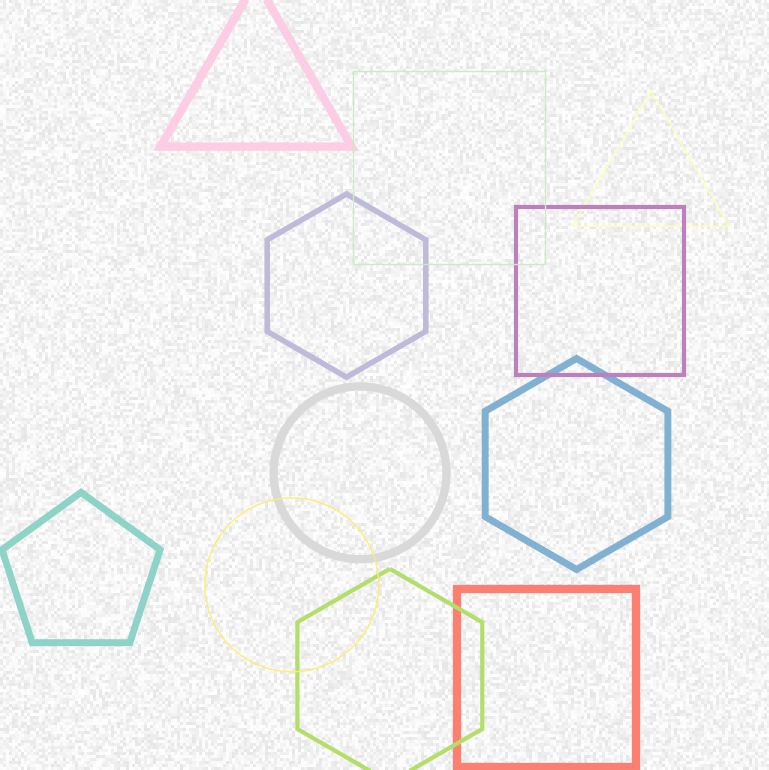[{"shape": "pentagon", "thickness": 2.5, "radius": 0.54, "center": [0.105, 0.253]}, {"shape": "triangle", "thickness": 0.5, "radius": 0.59, "center": [0.845, 0.765]}, {"shape": "hexagon", "thickness": 2, "radius": 0.59, "center": [0.45, 0.629]}, {"shape": "square", "thickness": 3, "radius": 0.58, "center": [0.71, 0.119]}, {"shape": "hexagon", "thickness": 2.5, "radius": 0.68, "center": [0.749, 0.397]}, {"shape": "hexagon", "thickness": 1.5, "radius": 0.69, "center": [0.506, 0.123]}, {"shape": "triangle", "thickness": 3, "radius": 0.72, "center": [0.333, 0.881]}, {"shape": "circle", "thickness": 3, "radius": 0.56, "center": [0.468, 0.386]}, {"shape": "square", "thickness": 1.5, "radius": 0.55, "center": [0.779, 0.622]}, {"shape": "square", "thickness": 0.5, "radius": 0.62, "center": [0.583, 0.783]}, {"shape": "circle", "thickness": 0.5, "radius": 0.56, "center": [0.379, 0.24]}]